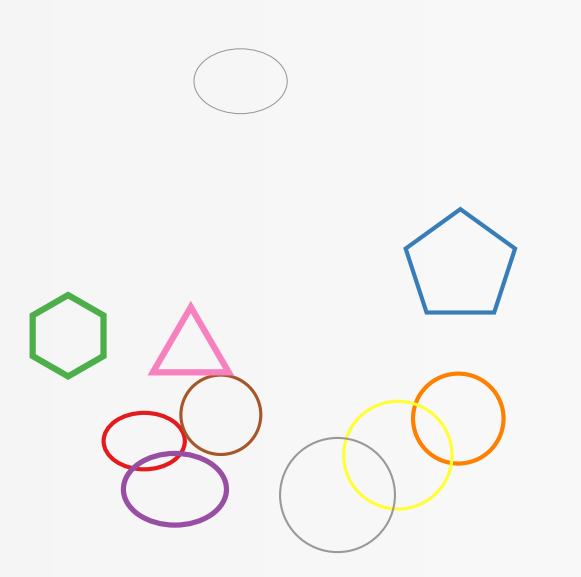[{"shape": "oval", "thickness": 2, "radius": 0.35, "center": [0.248, 0.235]}, {"shape": "pentagon", "thickness": 2, "radius": 0.49, "center": [0.792, 0.538]}, {"shape": "hexagon", "thickness": 3, "radius": 0.35, "center": [0.117, 0.418]}, {"shape": "oval", "thickness": 2.5, "radius": 0.44, "center": [0.301, 0.152]}, {"shape": "circle", "thickness": 2, "radius": 0.39, "center": [0.788, 0.274]}, {"shape": "circle", "thickness": 1.5, "radius": 0.47, "center": [0.684, 0.211]}, {"shape": "circle", "thickness": 1.5, "radius": 0.34, "center": [0.38, 0.281]}, {"shape": "triangle", "thickness": 3, "radius": 0.38, "center": [0.328, 0.392]}, {"shape": "circle", "thickness": 1, "radius": 0.49, "center": [0.581, 0.142]}, {"shape": "oval", "thickness": 0.5, "radius": 0.4, "center": [0.414, 0.859]}]